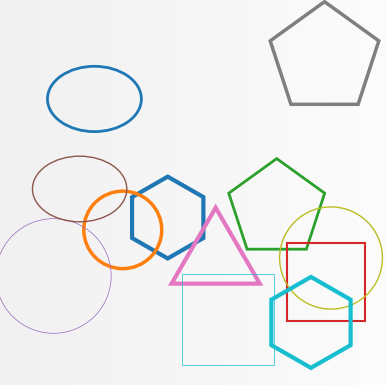[{"shape": "hexagon", "thickness": 3, "radius": 0.53, "center": [0.433, 0.435]}, {"shape": "oval", "thickness": 2, "radius": 0.61, "center": [0.244, 0.743]}, {"shape": "circle", "thickness": 2.5, "radius": 0.5, "center": [0.317, 0.403]}, {"shape": "pentagon", "thickness": 2, "radius": 0.65, "center": [0.714, 0.458]}, {"shape": "square", "thickness": 1.5, "radius": 0.5, "center": [0.841, 0.267]}, {"shape": "circle", "thickness": 0.5, "radius": 0.74, "center": [0.138, 0.283]}, {"shape": "oval", "thickness": 1, "radius": 0.61, "center": [0.206, 0.509]}, {"shape": "triangle", "thickness": 3, "radius": 0.66, "center": [0.557, 0.329]}, {"shape": "pentagon", "thickness": 2.5, "radius": 0.74, "center": [0.837, 0.848]}, {"shape": "circle", "thickness": 1, "radius": 0.66, "center": [0.854, 0.33]}, {"shape": "square", "thickness": 0.5, "radius": 0.59, "center": [0.589, 0.17]}, {"shape": "hexagon", "thickness": 3, "radius": 0.59, "center": [0.803, 0.163]}]